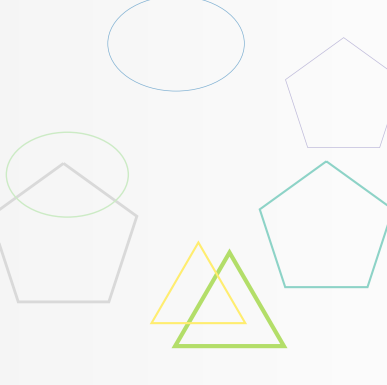[{"shape": "pentagon", "thickness": 1.5, "radius": 0.9, "center": [0.842, 0.4]}, {"shape": "pentagon", "thickness": 0.5, "radius": 0.79, "center": [0.887, 0.744]}, {"shape": "oval", "thickness": 0.5, "radius": 0.88, "center": [0.454, 0.887]}, {"shape": "triangle", "thickness": 3, "radius": 0.81, "center": [0.592, 0.182]}, {"shape": "pentagon", "thickness": 2, "radius": 0.99, "center": [0.164, 0.377]}, {"shape": "oval", "thickness": 1, "radius": 0.79, "center": [0.174, 0.546]}, {"shape": "triangle", "thickness": 1.5, "radius": 0.7, "center": [0.512, 0.231]}]